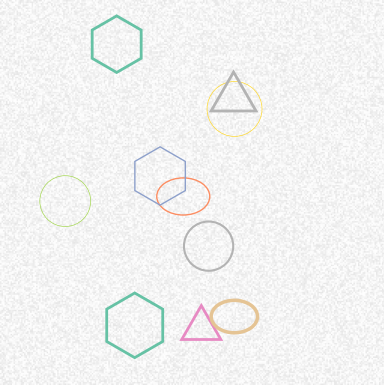[{"shape": "hexagon", "thickness": 2, "radius": 0.37, "center": [0.303, 0.885]}, {"shape": "hexagon", "thickness": 2, "radius": 0.42, "center": [0.35, 0.155]}, {"shape": "oval", "thickness": 1, "radius": 0.34, "center": [0.476, 0.49]}, {"shape": "hexagon", "thickness": 1, "radius": 0.38, "center": [0.416, 0.543]}, {"shape": "triangle", "thickness": 2, "radius": 0.29, "center": [0.523, 0.148]}, {"shape": "circle", "thickness": 0.5, "radius": 0.33, "center": [0.17, 0.478]}, {"shape": "circle", "thickness": 0.5, "radius": 0.36, "center": [0.609, 0.717]}, {"shape": "oval", "thickness": 2.5, "radius": 0.3, "center": [0.609, 0.178]}, {"shape": "circle", "thickness": 1.5, "radius": 0.32, "center": [0.542, 0.361]}, {"shape": "triangle", "thickness": 2, "radius": 0.34, "center": [0.607, 0.745]}]